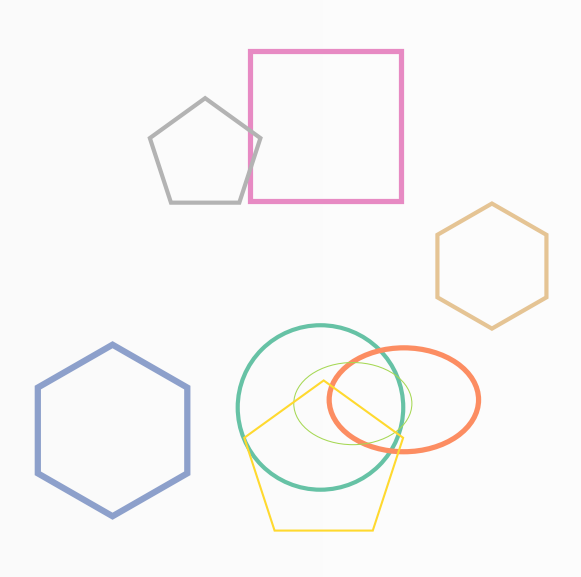[{"shape": "circle", "thickness": 2, "radius": 0.71, "center": [0.551, 0.294]}, {"shape": "oval", "thickness": 2.5, "radius": 0.64, "center": [0.695, 0.307]}, {"shape": "hexagon", "thickness": 3, "radius": 0.74, "center": [0.194, 0.254]}, {"shape": "square", "thickness": 2.5, "radius": 0.65, "center": [0.561, 0.781]}, {"shape": "oval", "thickness": 0.5, "radius": 0.51, "center": [0.607, 0.3]}, {"shape": "pentagon", "thickness": 1, "radius": 0.72, "center": [0.557, 0.197]}, {"shape": "hexagon", "thickness": 2, "radius": 0.54, "center": [0.846, 0.538]}, {"shape": "pentagon", "thickness": 2, "radius": 0.5, "center": [0.353, 0.729]}]